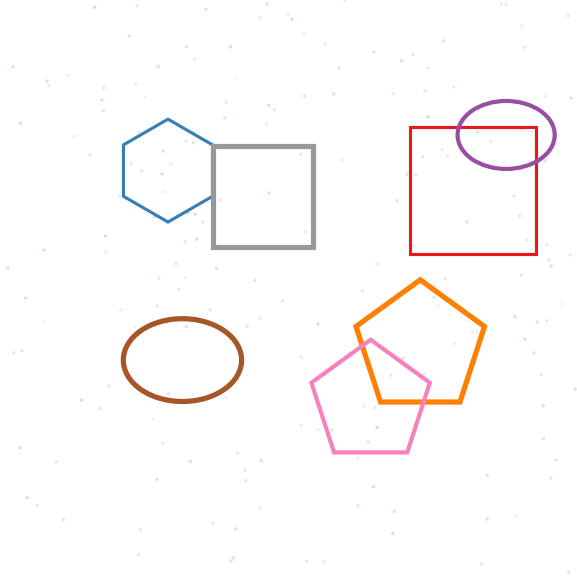[{"shape": "square", "thickness": 1.5, "radius": 0.55, "center": [0.82, 0.669]}, {"shape": "hexagon", "thickness": 1.5, "radius": 0.45, "center": [0.291, 0.704]}, {"shape": "oval", "thickness": 2, "radius": 0.42, "center": [0.876, 0.765]}, {"shape": "pentagon", "thickness": 2.5, "radius": 0.58, "center": [0.728, 0.398]}, {"shape": "oval", "thickness": 2.5, "radius": 0.51, "center": [0.316, 0.376]}, {"shape": "pentagon", "thickness": 2, "radius": 0.54, "center": [0.642, 0.303]}, {"shape": "square", "thickness": 2.5, "radius": 0.44, "center": [0.456, 0.659]}]